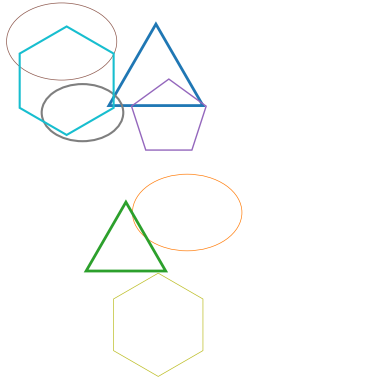[{"shape": "triangle", "thickness": 2, "radius": 0.71, "center": [0.405, 0.796]}, {"shape": "oval", "thickness": 0.5, "radius": 0.71, "center": [0.486, 0.448]}, {"shape": "triangle", "thickness": 2, "radius": 0.6, "center": [0.327, 0.356]}, {"shape": "pentagon", "thickness": 1, "radius": 0.51, "center": [0.439, 0.693]}, {"shape": "oval", "thickness": 0.5, "radius": 0.72, "center": [0.16, 0.892]}, {"shape": "oval", "thickness": 1.5, "radius": 0.53, "center": [0.214, 0.707]}, {"shape": "hexagon", "thickness": 0.5, "radius": 0.67, "center": [0.411, 0.156]}, {"shape": "hexagon", "thickness": 1.5, "radius": 0.7, "center": [0.173, 0.79]}]